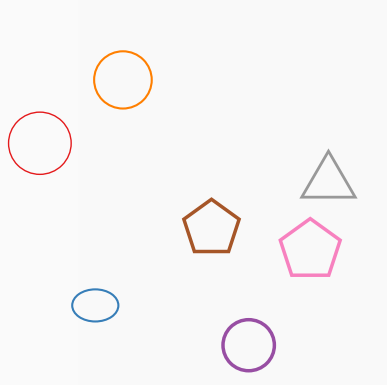[{"shape": "circle", "thickness": 1, "radius": 0.4, "center": [0.103, 0.628]}, {"shape": "oval", "thickness": 1.5, "radius": 0.3, "center": [0.246, 0.207]}, {"shape": "circle", "thickness": 2.5, "radius": 0.33, "center": [0.642, 0.103]}, {"shape": "circle", "thickness": 1.5, "radius": 0.37, "center": [0.317, 0.792]}, {"shape": "pentagon", "thickness": 2.5, "radius": 0.37, "center": [0.546, 0.407]}, {"shape": "pentagon", "thickness": 2.5, "radius": 0.41, "center": [0.801, 0.351]}, {"shape": "triangle", "thickness": 2, "radius": 0.4, "center": [0.848, 0.528]}]